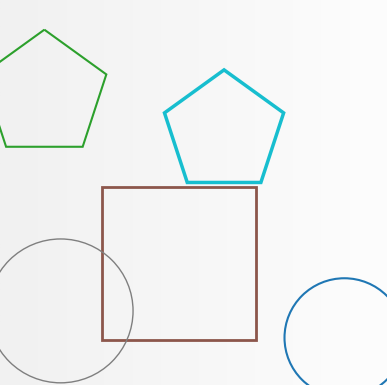[{"shape": "circle", "thickness": 1.5, "radius": 0.77, "center": [0.889, 0.123]}, {"shape": "pentagon", "thickness": 1.5, "radius": 0.84, "center": [0.115, 0.755]}, {"shape": "square", "thickness": 2, "radius": 1.0, "center": [0.462, 0.315]}, {"shape": "circle", "thickness": 1, "radius": 0.93, "center": [0.157, 0.192]}, {"shape": "pentagon", "thickness": 2.5, "radius": 0.81, "center": [0.578, 0.657]}]